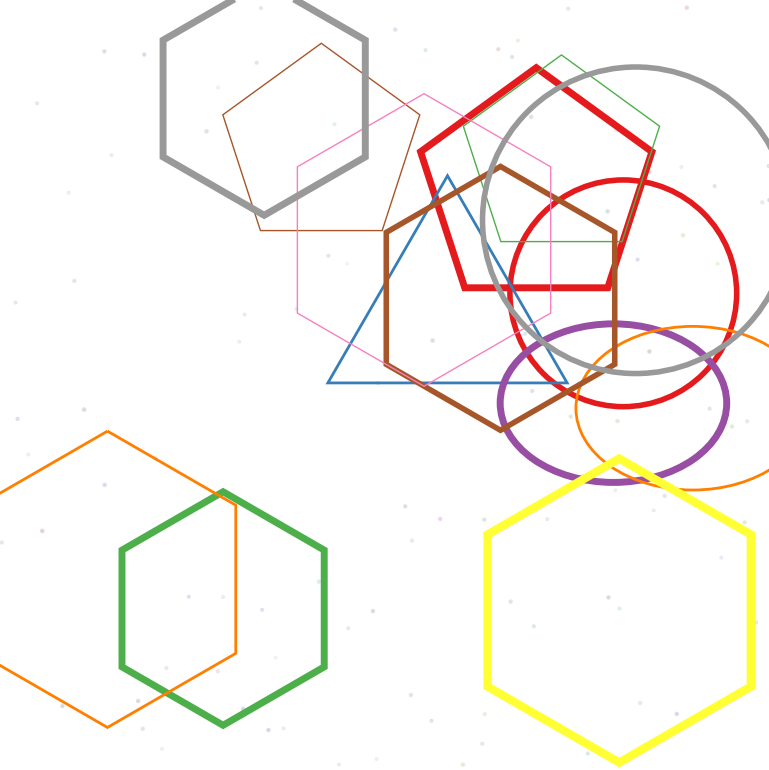[{"shape": "circle", "thickness": 2, "radius": 0.74, "center": [0.809, 0.619]}, {"shape": "pentagon", "thickness": 2.5, "radius": 0.79, "center": [0.696, 0.754]}, {"shape": "triangle", "thickness": 1, "radius": 0.9, "center": [0.581, 0.592]}, {"shape": "pentagon", "thickness": 0.5, "radius": 0.67, "center": [0.729, 0.795]}, {"shape": "hexagon", "thickness": 2.5, "radius": 0.76, "center": [0.29, 0.21]}, {"shape": "oval", "thickness": 2.5, "radius": 0.74, "center": [0.797, 0.476]}, {"shape": "hexagon", "thickness": 1, "radius": 0.96, "center": [0.14, 0.248]}, {"shape": "oval", "thickness": 1, "radius": 0.76, "center": [0.9, 0.47]}, {"shape": "hexagon", "thickness": 3, "radius": 0.99, "center": [0.804, 0.207]}, {"shape": "pentagon", "thickness": 0.5, "radius": 0.67, "center": [0.417, 0.809]}, {"shape": "hexagon", "thickness": 2, "radius": 0.86, "center": [0.65, 0.613]}, {"shape": "hexagon", "thickness": 0.5, "radius": 0.95, "center": [0.551, 0.688]}, {"shape": "hexagon", "thickness": 2.5, "radius": 0.76, "center": [0.343, 0.872]}, {"shape": "circle", "thickness": 2, "radius": 1.0, "center": [0.826, 0.714]}]